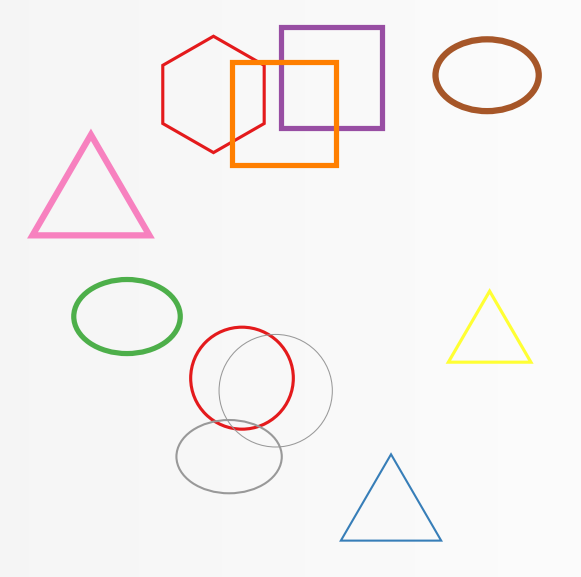[{"shape": "circle", "thickness": 1.5, "radius": 0.44, "center": [0.416, 0.344]}, {"shape": "hexagon", "thickness": 1.5, "radius": 0.5, "center": [0.367, 0.836]}, {"shape": "triangle", "thickness": 1, "radius": 0.5, "center": [0.673, 0.113]}, {"shape": "oval", "thickness": 2.5, "radius": 0.46, "center": [0.219, 0.451]}, {"shape": "square", "thickness": 2.5, "radius": 0.44, "center": [0.571, 0.865]}, {"shape": "square", "thickness": 2.5, "radius": 0.45, "center": [0.489, 0.803]}, {"shape": "triangle", "thickness": 1.5, "radius": 0.41, "center": [0.842, 0.413]}, {"shape": "oval", "thickness": 3, "radius": 0.44, "center": [0.838, 0.869]}, {"shape": "triangle", "thickness": 3, "radius": 0.58, "center": [0.156, 0.65]}, {"shape": "circle", "thickness": 0.5, "radius": 0.49, "center": [0.474, 0.323]}, {"shape": "oval", "thickness": 1, "radius": 0.45, "center": [0.394, 0.208]}]